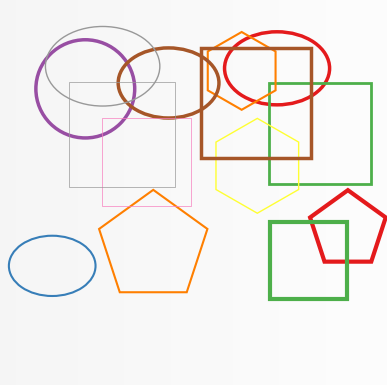[{"shape": "pentagon", "thickness": 3, "radius": 0.51, "center": [0.898, 0.403]}, {"shape": "oval", "thickness": 2.5, "radius": 0.68, "center": [0.715, 0.823]}, {"shape": "oval", "thickness": 1.5, "radius": 0.56, "center": [0.135, 0.309]}, {"shape": "square", "thickness": 2, "radius": 0.66, "center": [0.825, 0.654]}, {"shape": "square", "thickness": 3, "radius": 0.5, "center": [0.796, 0.324]}, {"shape": "circle", "thickness": 2.5, "radius": 0.64, "center": [0.22, 0.769]}, {"shape": "pentagon", "thickness": 1.5, "radius": 0.74, "center": [0.395, 0.36]}, {"shape": "hexagon", "thickness": 1.5, "radius": 0.51, "center": [0.624, 0.816]}, {"shape": "hexagon", "thickness": 1, "radius": 0.62, "center": [0.664, 0.569]}, {"shape": "square", "thickness": 2.5, "radius": 0.71, "center": [0.66, 0.732]}, {"shape": "oval", "thickness": 2.5, "radius": 0.65, "center": [0.435, 0.785]}, {"shape": "square", "thickness": 0.5, "radius": 0.58, "center": [0.378, 0.579]}, {"shape": "oval", "thickness": 1, "radius": 0.74, "center": [0.265, 0.828]}, {"shape": "square", "thickness": 0.5, "radius": 0.69, "center": [0.316, 0.651]}]